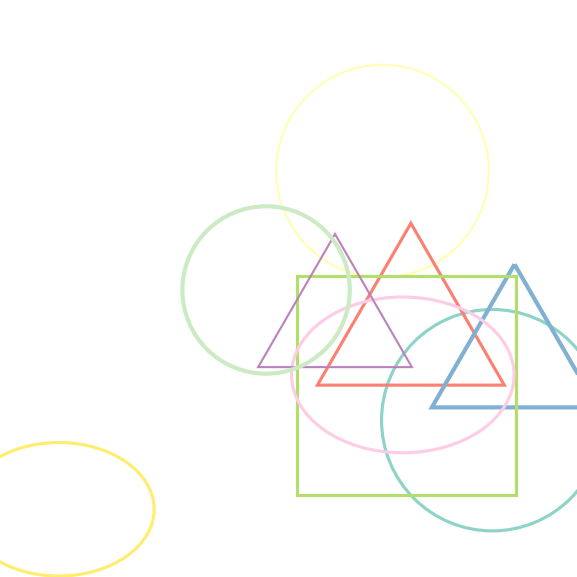[{"shape": "circle", "thickness": 1.5, "radius": 0.96, "center": [0.852, 0.272]}, {"shape": "circle", "thickness": 1, "radius": 0.92, "center": [0.662, 0.703]}, {"shape": "triangle", "thickness": 1.5, "radius": 0.93, "center": [0.711, 0.426]}, {"shape": "triangle", "thickness": 2, "radius": 0.83, "center": [0.891, 0.376]}, {"shape": "square", "thickness": 1.5, "radius": 0.95, "center": [0.704, 0.332]}, {"shape": "oval", "thickness": 1.5, "radius": 0.96, "center": [0.697, 0.35]}, {"shape": "triangle", "thickness": 1, "radius": 0.77, "center": [0.58, 0.44]}, {"shape": "circle", "thickness": 2, "radius": 0.72, "center": [0.461, 0.497]}, {"shape": "oval", "thickness": 1.5, "radius": 0.83, "center": [0.102, 0.117]}]